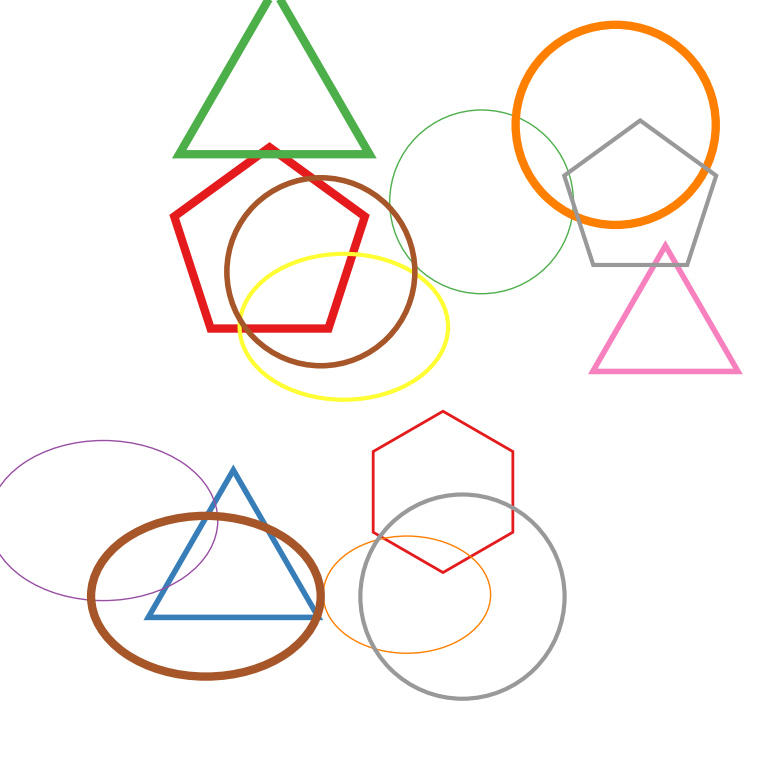[{"shape": "hexagon", "thickness": 1, "radius": 0.52, "center": [0.575, 0.361]}, {"shape": "pentagon", "thickness": 3, "radius": 0.65, "center": [0.35, 0.679]}, {"shape": "triangle", "thickness": 2, "radius": 0.64, "center": [0.303, 0.262]}, {"shape": "triangle", "thickness": 3, "radius": 0.71, "center": [0.356, 0.871]}, {"shape": "circle", "thickness": 0.5, "radius": 0.6, "center": [0.625, 0.738]}, {"shape": "oval", "thickness": 0.5, "radius": 0.74, "center": [0.134, 0.324]}, {"shape": "circle", "thickness": 3, "radius": 0.65, "center": [0.8, 0.838]}, {"shape": "oval", "thickness": 0.5, "radius": 0.54, "center": [0.528, 0.228]}, {"shape": "oval", "thickness": 1.5, "radius": 0.68, "center": [0.447, 0.576]}, {"shape": "oval", "thickness": 3, "radius": 0.75, "center": [0.267, 0.226]}, {"shape": "circle", "thickness": 2, "radius": 0.61, "center": [0.417, 0.647]}, {"shape": "triangle", "thickness": 2, "radius": 0.54, "center": [0.864, 0.572]}, {"shape": "circle", "thickness": 1.5, "radius": 0.66, "center": [0.601, 0.225]}, {"shape": "pentagon", "thickness": 1.5, "radius": 0.52, "center": [0.831, 0.74]}]